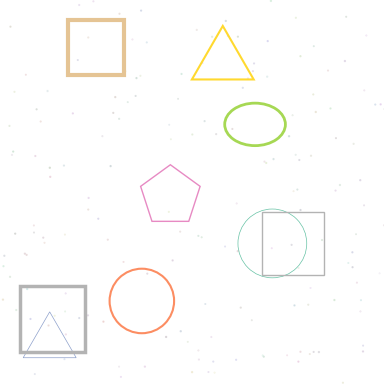[{"shape": "circle", "thickness": 0.5, "radius": 0.45, "center": [0.707, 0.368]}, {"shape": "circle", "thickness": 1.5, "radius": 0.42, "center": [0.368, 0.218]}, {"shape": "triangle", "thickness": 0.5, "radius": 0.4, "center": [0.129, 0.111]}, {"shape": "pentagon", "thickness": 1, "radius": 0.41, "center": [0.443, 0.491]}, {"shape": "oval", "thickness": 2, "radius": 0.39, "center": [0.662, 0.677]}, {"shape": "triangle", "thickness": 1.5, "radius": 0.46, "center": [0.579, 0.84]}, {"shape": "square", "thickness": 3, "radius": 0.36, "center": [0.25, 0.877]}, {"shape": "square", "thickness": 2.5, "radius": 0.43, "center": [0.137, 0.171]}, {"shape": "square", "thickness": 1, "radius": 0.4, "center": [0.761, 0.367]}]